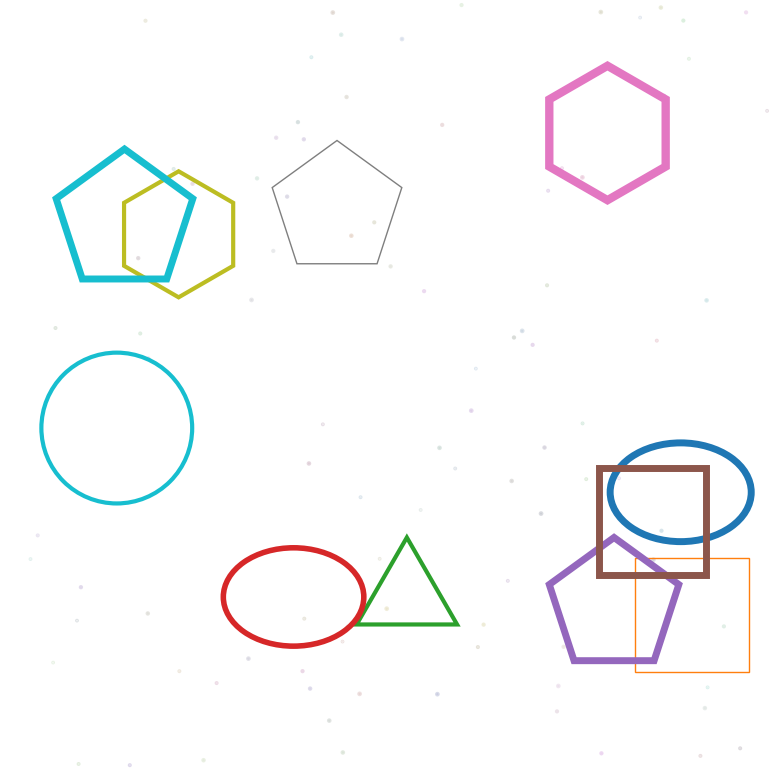[{"shape": "oval", "thickness": 2.5, "radius": 0.46, "center": [0.884, 0.361]}, {"shape": "square", "thickness": 0.5, "radius": 0.37, "center": [0.899, 0.202]}, {"shape": "triangle", "thickness": 1.5, "radius": 0.38, "center": [0.528, 0.227]}, {"shape": "oval", "thickness": 2, "radius": 0.46, "center": [0.381, 0.225]}, {"shape": "pentagon", "thickness": 2.5, "radius": 0.44, "center": [0.797, 0.214]}, {"shape": "square", "thickness": 2.5, "radius": 0.35, "center": [0.848, 0.323]}, {"shape": "hexagon", "thickness": 3, "radius": 0.44, "center": [0.789, 0.827]}, {"shape": "pentagon", "thickness": 0.5, "radius": 0.44, "center": [0.438, 0.729]}, {"shape": "hexagon", "thickness": 1.5, "radius": 0.41, "center": [0.232, 0.696]}, {"shape": "pentagon", "thickness": 2.5, "radius": 0.47, "center": [0.162, 0.713]}, {"shape": "circle", "thickness": 1.5, "radius": 0.49, "center": [0.152, 0.444]}]